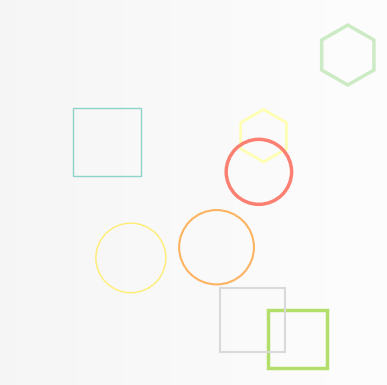[{"shape": "square", "thickness": 1, "radius": 0.44, "center": [0.277, 0.631]}, {"shape": "hexagon", "thickness": 2, "radius": 0.34, "center": [0.68, 0.648]}, {"shape": "circle", "thickness": 2.5, "radius": 0.42, "center": [0.668, 0.554]}, {"shape": "circle", "thickness": 1.5, "radius": 0.48, "center": [0.559, 0.358]}, {"shape": "square", "thickness": 2.5, "radius": 0.38, "center": [0.767, 0.119]}, {"shape": "square", "thickness": 1.5, "radius": 0.42, "center": [0.652, 0.168]}, {"shape": "hexagon", "thickness": 2.5, "radius": 0.39, "center": [0.898, 0.857]}, {"shape": "circle", "thickness": 1, "radius": 0.45, "center": [0.338, 0.33]}]